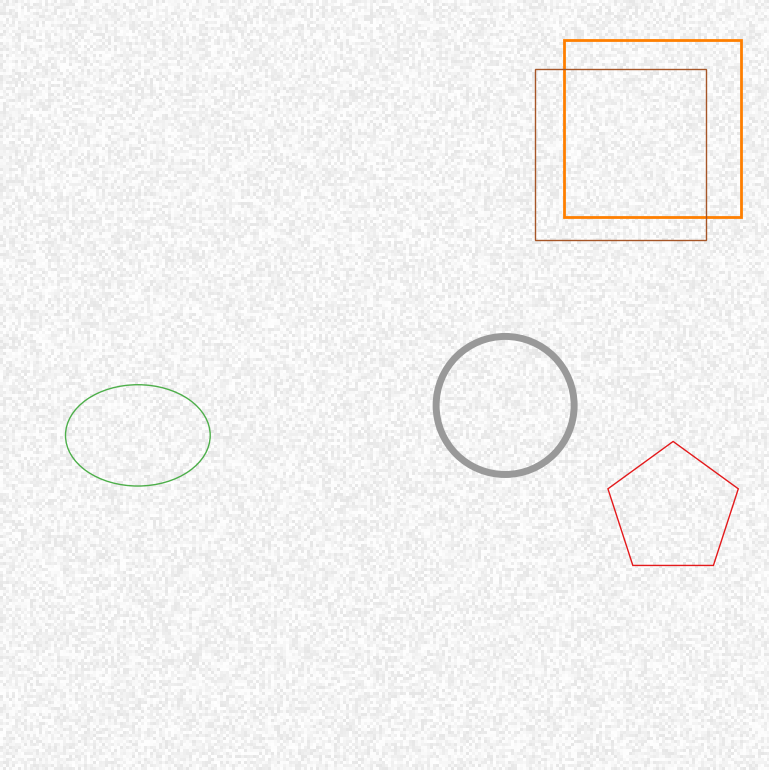[{"shape": "pentagon", "thickness": 0.5, "radius": 0.45, "center": [0.874, 0.338]}, {"shape": "oval", "thickness": 0.5, "radius": 0.47, "center": [0.179, 0.435]}, {"shape": "square", "thickness": 1, "radius": 0.58, "center": [0.847, 0.833]}, {"shape": "square", "thickness": 0.5, "radius": 0.56, "center": [0.806, 0.799]}, {"shape": "circle", "thickness": 2.5, "radius": 0.45, "center": [0.656, 0.473]}]